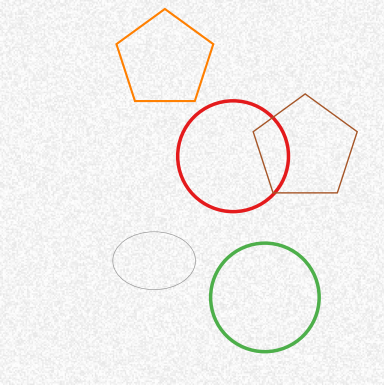[{"shape": "circle", "thickness": 2.5, "radius": 0.72, "center": [0.605, 0.594]}, {"shape": "circle", "thickness": 2.5, "radius": 0.7, "center": [0.688, 0.228]}, {"shape": "pentagon", "thickness": 1.5, "radius": 0.66, "center": [0.428, 0.844]}, {"shape": "pentagon", "thickness": 1, "radius": 0.71, "center": [0.793, 0.614]}, {"shape": "oval", "thickness": 0.5, "radius": 0.54, "center": [0.4, 0.323]}]